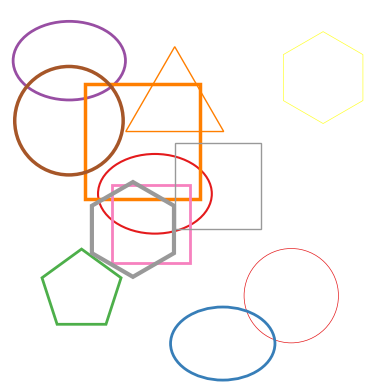[{"shape": "oval", "thickness": 1.5, "radius": 0.74, "center": [0.402, 0.497]}, {"shape": "circle", "thickness": 0.5, "radius": 0.61, "center": [0.757, 0.232]}, {"shape": "oval", "thickness": 2, "radius": 0.68, "center": [0.579, 0.108]}, {"shape": "pentagon", "thickness": 2, "radius": 0.54, "center": [0.212, 0.245]}, {"shape": "oval", "thickness": 2, "radius": 0.73, "center": [0.18, 0.842]}, {"shape": "triangle", "thickness": 1, "radius": 0.73, "center": [0.454, 0.732]}, {"shape": "square", "thickness": 2.5, "radius": 0.75, "center": [0.37, 0.633]}, {"shape": "hexagon", "thickness": 0.5, "radius": 0.6, "center": [0.839, 0.798]}, {"shape": "circle", "thickness": 2.5, "radius": 0.7, "center": [0.179, 0.687]}, {"shape": "square", "thickness": 2, "radius": 0.5, "center": [0.392, 0.419]}, {"shape": "square", "thickness": 1, "radius": 0.56, "center": [0.566, 0.517]}, {"shape": "hexagon", "thickness": 3, "radius": 0.62, "center": [0.345, 0.404]}]